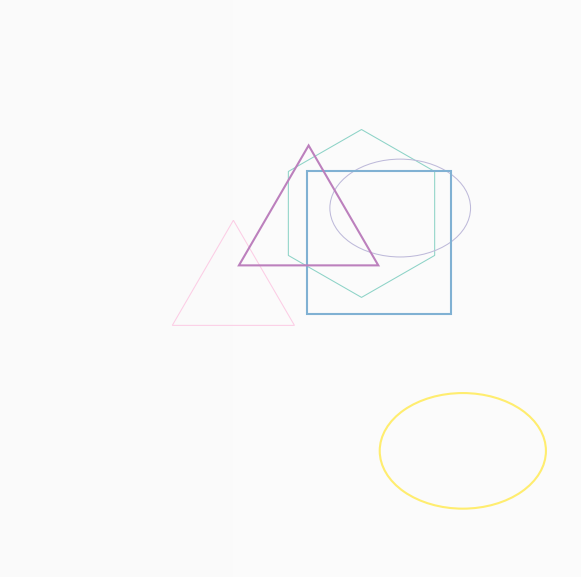[{"shape": "hexagon", "thickness": 0.5, "radius": 0.73, "center": [0.622, 0.63]}, {"shape": "oval", "thickness": 0.5, "radius": 0.61, "center": [0.689, 0.639]}, {"shape": "square", "thickness": 1, "radius": 0.62, "center": [0.652, 0.579]}, {"shape": "triangle", "thickness": 0.5, "radius": 0.61, "center": [0.402, 0.496]}, {"shape": "triangle", "thickness": 1, "radius": 0.69, "center": [0.531, 0.609]}, {"shape": "oval", "thickness": 1, "radius": 0.71, "center": [0.796, 0.218]}]